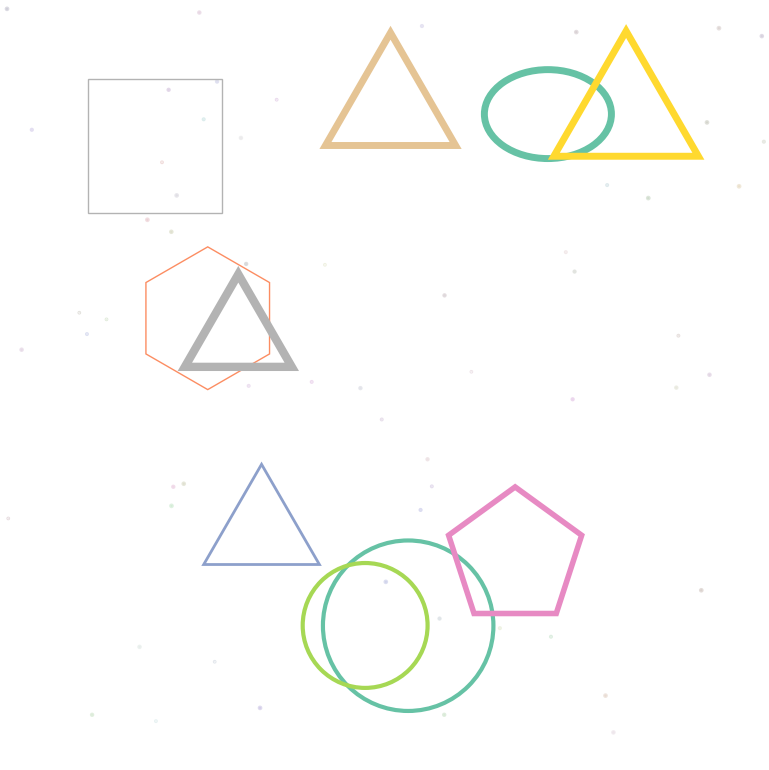[{"shape": "circle", "thickness": 1.5, "radius": 0.55, "center": [0.53, 0.187]}, {"shape": "oval", "thickness": 2.5, "radius": 0.41, "center": [0.712, 0.852]}, {"shape": "hexagon", "thickness": 0.5, "radius": 0.46, "center": [0.27, 0.587]}, {"shape": "triangle", "thickness": 1, "radius": 0.43, "center": [0.34, 0.31]}, {"shape": "pentagon", "thickness": 2, "radius": 0.45, "center": [0.669, 0.277]}, {"shape": "circle", "thickness": 1.5, "radius": 0.41, "center": [0.474, 0.188]}, {"shape": "triangle", "thickness": 2.5, "radius": 0.54, "center": [0.813, 0.851]}, {"shape": "triangle", "thickness": 2.5, "radius": 0.49, "center": [0.507, 0.86]}, {"shape": "square", "thickness": 0.5, "radius": 0.44, "center": [0.202, 0.811]}, {"shape": "triangle", "thickness": 3, "radius": 0.4, "center": [0.309, 0.564]}]